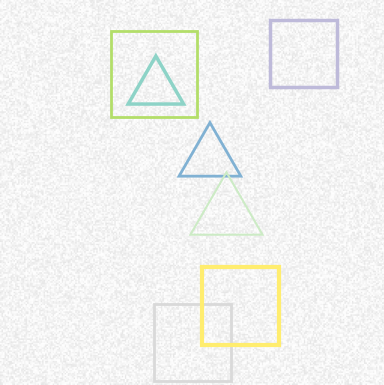[{"shape": "triangle", "thickness": 2.5, "radius": 0.42, "center": [0.405, 0.771]}, {"shape": "square", "thickness": 2.5, "radius": 0.44, "center": [0.788, 0.861]}, {"shape": "triangle", "thickness": 2, "radius": 0.46, "center": [0.545, 0.589]}, {"shape": "square", "thickness": 2, "radius": 0.56, "center": [0.401, 0.808]}, {"shape": "square", "thickness": 2, "radius": 0.5, "center": [0.499, 0.109]}, {"shape": "triangle", "thickness": 1.5, "radius": 0.54, "center": [0.588, 0.444]}, {"shape": "square", "thickness": 3, "radius": 0.5, "center": [0.625, 0.205]}]